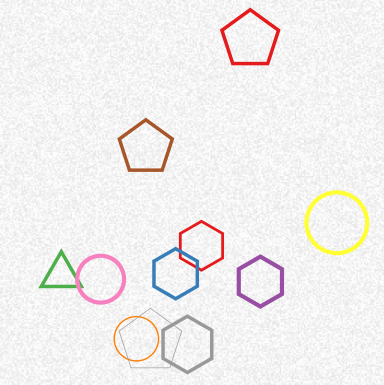[{"shape": "hexagon", "thickness": 2, "radius": 0.32, "center": [0.523, 0.362]}, {"shape": "pentagon", "thickness": 2.5, "radius": 0.39, "center": [0.65, 0.897]}, {"shape": "hexagon", "thickness": 2.5, "radius": 0.33, "center": [0.456, 0.289]}, {"shape": "triangle", "thickness": 2.5, "radius": 0.3, "center": [0.159, 0.286]}, {"shape": "hexagon", "thickness": 3, "radius": 0.32, "center": [0.676, 0.269]}, {"shape": "circle", "thickness": 1, "radius": 0.29, "center": [0.354, 0.12]}, {"shape": "circle", "thickness": 3, "radius": 0.39, "center": [0.875, 0.421]}, {"shape": "pentagon", "thickness": 2.5, "radius": 0.36, "center": [0.379, 0.617]}, {"shape": "circle", "thickness": 3, "radius": 0.3, "center": [0.261, 0.275]}, {"shape": "pentagon", "thickness": 0.5, "radius": 0.43, "center": [0.391, 0.114]}, {"shape": "hexagon", "thickness": 2.5, "radius": 0.37, "center": [0.487, 0.106]}]